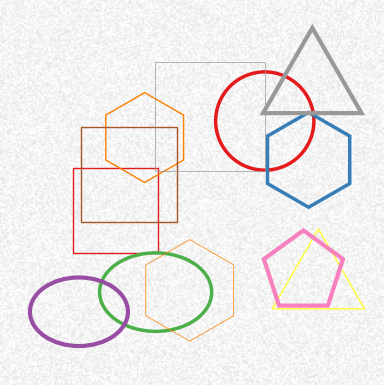[{"shape": "circle", "thickness": 2.5, "radius": 0.64, "center": [0.688, 0.686]}, {"shape": "square", "thickness": 1, "radius": 0.55, "center": [0.3, 0.453]}, {"shape": "hexagon", "thickness": 2.5, "radius": 0.62, "center": [0.802, 0.585]}, {"shape": "oval", "thickness": 2.5, "radius": 0.73, "center": [0.404, 0.241]}, {"shape": "oval", "thickness": 3, "radius": 0.64, "center": [0.205, 0.19]}, {"shape": "hexagon", "thickness": 0.5, "radius": 0.66, "center": [0.493, 0.246]}, {"shape": "hexagon", "thickness": 1, "radius": 0.58, "center": [0.376, 0.643]}, {"shape": "triangle", "thickness": 1, "radius": 0.69, "center": [0.827, 0.267]}, {"shape": "square", "thickness": 1, "radius": 0.62, "center": [0.334, 0.547]}, {"shape": "pentagon", "thickness": 3, "radius": 0.54, "center": [0.788, 0.294]}, {"shape": "triangle", "thickness": 3, "radius": 0.74, "center": [0.811, 0.78]}, {"shape": "square", "thickness": 0.5, "radius": 0.71, "center": [0.545, 0.698]}]